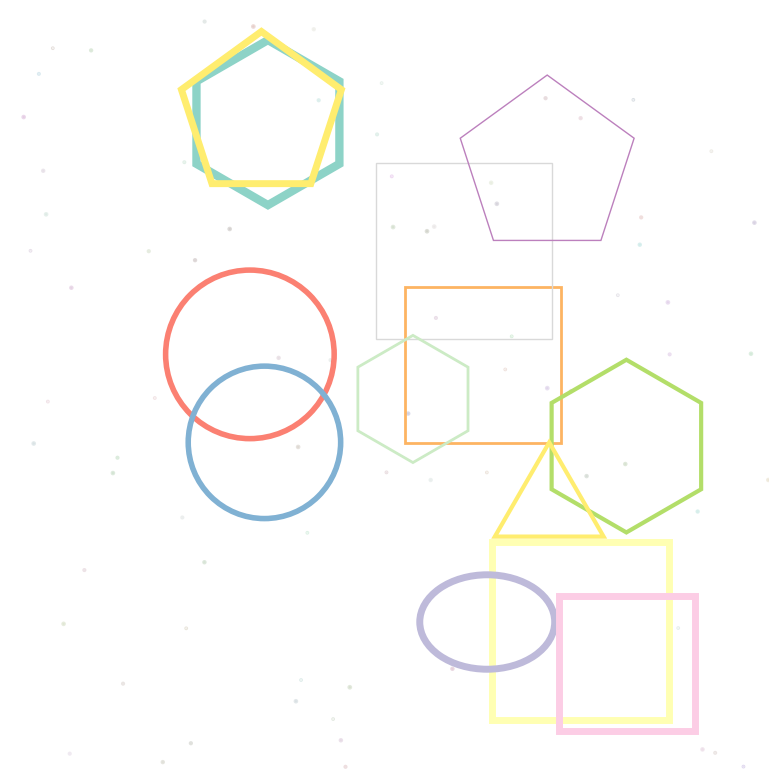[{"shape": "hexagon", "thickness": 3, "radius": 0.54, "center": [0.348, 0.841]}, {"shape": "square", "thickness": 2.5, "radius": 0.58, "center": [0.754, 0.181]}, {"shape": "oval", "thickness": 2.5, "radius": 0.44, "center": [0.633, 0.192]}, {"shape": "circle", "thickness": 2, "radius": 0.55, "center": [0.325, 0.54]}, {"shape": "circle", "thickness": 2, "radius": 0.49, "center": [0.343, 0.426]}, {"shape": "square", "thickness": 1, "radius": 0.51, "center": [0.627, 0.525]}, {"shape": "hexagon", "thickness": 1.5, "radius": 0.56, "center": [0.813, 0.421]}, {"shape": "square", "thickness": 2.5, "radius": 0.44, "center": [0.814, 0.138]}, {"shape": "square", "thickness": 0.5, "radius": 0.57, "center": [0.603, 0.674]}, {"shape": "pentagon", "thickness": 0.5, "radius": 0.59, "center": [0.711, 0.784]}, {"shape": "hexagon", "thickness": 1, "radius": 0.41, "center": [0.536, 0.482]}, {"shape": "pentagon", "thickness": 2.5, "radius": 0.55, "center": [0.339, 0.85]}, {"shape": "triangle", "thickness": 1.5, "radius": 0.41, "center": [0.713, 0.344]}]